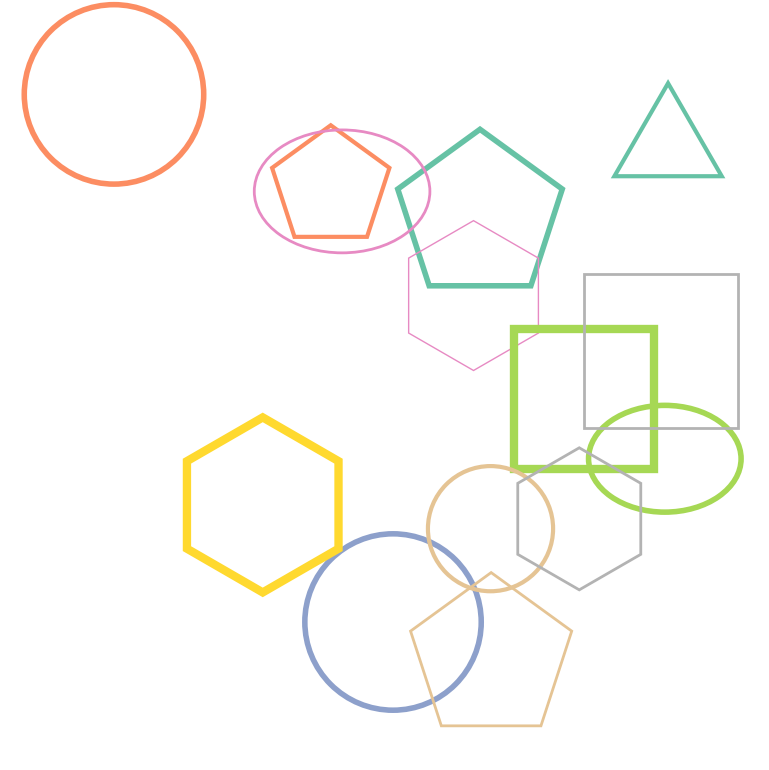[{"shape": "pentagon", "thickness": 2, "radius": 0.56, "center": [0.623, 0.72]}, {"shape": "triangle", "thickness": 1.5, "radius": 0.4, "center": [0.868, 0.811]}, {"shape": "circle", "thickness": 2, "radius": 0.58, "center": [0.148, 0.877]}, {"shape": "pentagon", "thickness": 1.5, "radius": 0.4, "center": [0.43, 0.757]}, {"shape": "circle", "thickness": 2, "radius": 0.57, "center": [0.51, 0.192]}, {"shape": "oval", "thickness": 1, "radius": 0.57, "center": [0.444, 0.751]}, {"shape": "hexagon", "thickness": 0.5, "radius": 0.49, "center": [0.615, 0.616]}, {"shape": "square", "thickness": 3, "radius": 0.45, "center": [0.758, 0.482]}, {"shape": "oval", "thickness": 2, "radius": 0.5, "center": [0.863, 0.404]}, {"shape": "hexagon", "thickness": 3, "radius": 0.57, "center": [0.341, 0.344]}, {"shape": "pentagon", "thickness": 1, "radius": 0.55, "center": [0.638, 0.146]}, {"shape": "circle", "thickness": 1.5, "radius": 0.41, "center": [0.637, 0.313]}, {"shape": "square", "thickness": 1, "radius": 0.5, "center": [0.858, 0.544]}, {"shape": "hexagon", "thickness": 1, "radius": 0.46, "center": [0.752, 0.326]}]